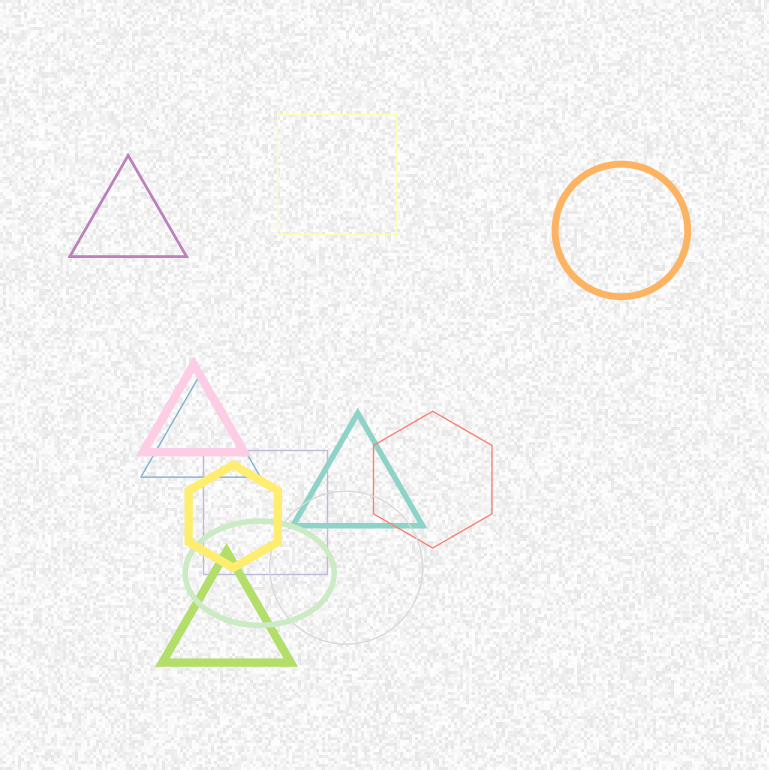[{"shape": "triangle", "thickness": 2, "radius": 0.49, "center": [0.465, 0.366]}, {"shape": "square", "thickness": 0.5, "radius": 0.39, "center": [0.437, 0.774]}, {"shape": "square", "thickness": 0.5, "radius": 0.4, "center": [0.344, 0.335]}, {"shape": "hexagon", "thickness": 0.5, "radius": 0.44, "center": [0.562, 0.377]}, {"shape": "triangle", "thickness": 0.5, "radius": 0.45, "center": [0.261, 0.425]}, {"shape": "circle", "thickness": 2.5, "radius": 0.43, "center": [0.807, 0.701]}, {"shape": "triangle", "thickness": 3, "radius": 0.48, "center": [0.294, 0.188]}, {"shape": "triangle", "thickness": 3, "radius": 0.38, "center": [0.251, 0.451]}, {"shape": "circle", "thickness": 0.5, "radius": 0.5, "center": [0.45, 0.263]}, {"shape": "triangle", "thickness": 1, "radius": 0.44, "center": [0.166, 0.711]}, {"shape": "oval", "thickness": 2, "radius": 0.48, "center": [0.337, 0.256]}, {"shape": "hexagon", "thickness": 3, "radius": 0.33, "center": [0.303, 0.329]}]